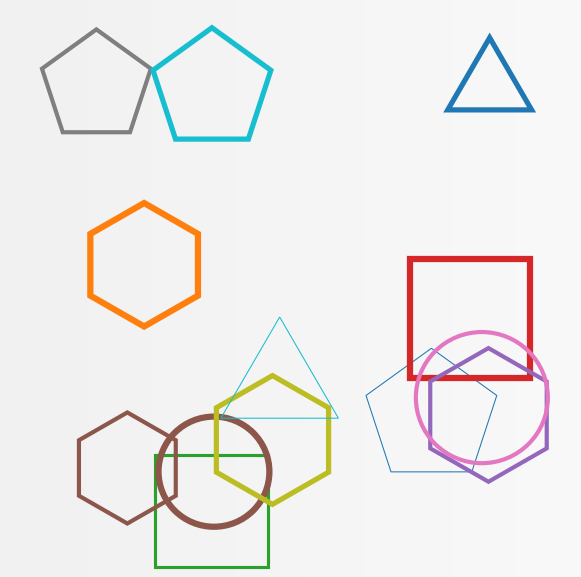[{"shape": "pentagon", "thickness": 0.5, "radius": 0.59, "center": [0.742, 0.278]}, {"shape": "triangle", "thickness": 2.5, "radius": 0.42, "center": [0.842, 0.851]}, {"shape": "hexagon", "thickness": 3, "radius": 0.53, "center": [0.248, 0.541]}, {"shape": "square", "thickness": 1.5, "radius": 0.49, "center": [0.364, 0.114]}, {"shape": "square", "thickness": 3, "radius": 0.52, "center": [0.808, 0.447]}, {"shape": "hexagon", "thickness": 2, "radius": 0.58, "center": [0.84, 0.281]}, {"shape": "hexagon", "thickness": 2, "radius": 0.48, "center": [0.219, 0.189]}, {"shape": "circle", "thickness": 3, "radius": 0.48, "center": [0.368, 0.182]}, {"shape": "circle", "thickness": 2, "radius": 0.57, "center": [0.829, 0.311]}, {"shape": "pentagon", "thickness": 2, "radius": 0.49, "center": [0.166, 0.85]}, {"shape": "hexagon", "thickness": 2.5, "radius": 0.56, "center": [0.469, 0.237]}, {"shape": "triangle", "thickness": 0.5, "radius": 0.58, "center": [0.481, 0.333]}, {"shape": "pentagon", "thickness": 2.5, "radius": 0.53, "center": [0.365, 0.844]}]